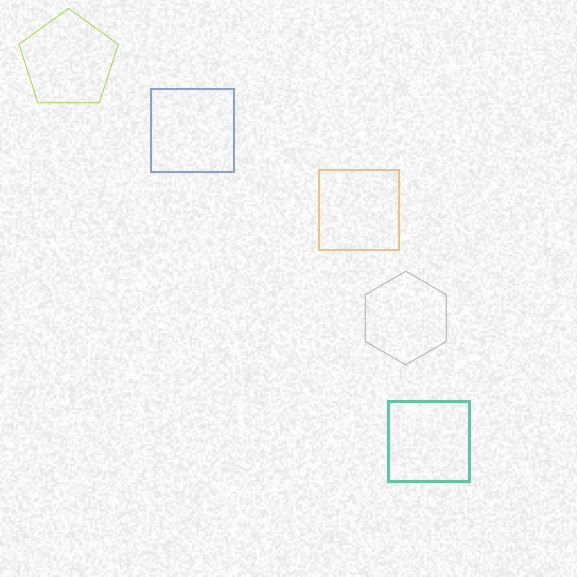[{"shape": "square", "thickness": 1.5, "radius": 0.35, "center": [0.742, 0.236]}, {"shape": "square", "thickness": 1, "radius": 0.36, "center": [0.333, 0.773]}, {"shape": "pentagon", "thickness": 0.5, "radius": 0.45, "center": [0.119, 0.894]}, {"shape": "square", "thickness": 1, "radius": 0.35, "center": [0.622, 0.636]}, {"shape": "hexagon", "thickness": 0.5, "radius": 0.4, "center": [0.703, 0.448]}]